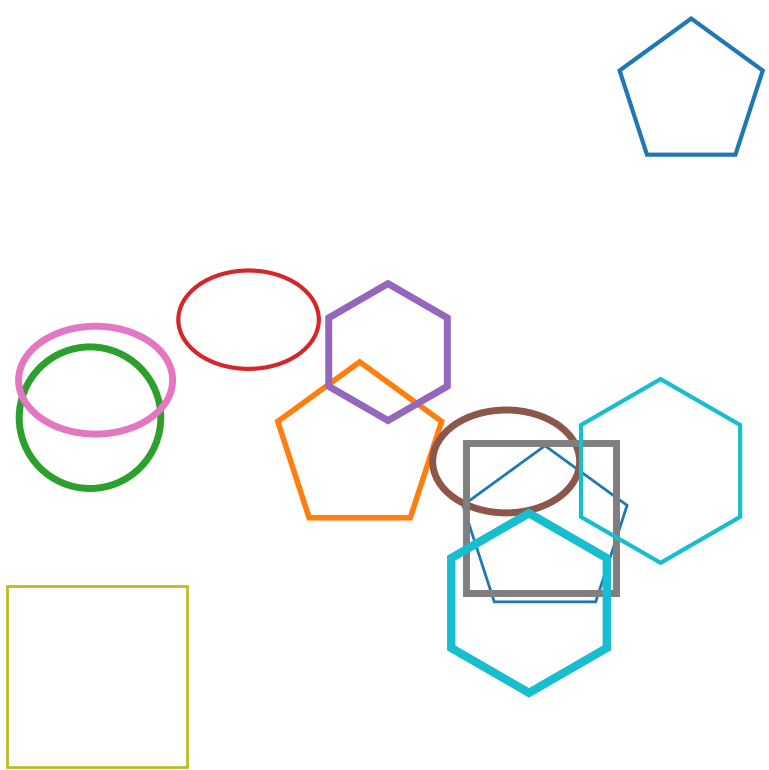[{"shape": "pentagon", "thickness": 1, "radius": 0.56, "center": [0.708, 0.309]}, {"shape": "pentagon", "thickness": 1.5, "radius": 0.49, "center": [0.898, 0.878]}, {"shape": "pentagon", "thickness": 2, "radius": 0.56, "center": [0.467, 0.418]}, {"shape": "circle", "thickness": 2.5, "radius": 0.46, "center": [0.117, 0.458]}, {"shape": "oval", "thickness": 1.5, "radius": 0.46, "center": [0.323, 0.585]}, {"shape": "hexagon", "thickness": 2.5, "radius": 0.44, "center": [0.504, 0.543]}, {"shape": "oval", "thickness": 2.5, "radius": 0.48, "center": [0.657, 0.401]}, {"shape": "oval", "thickness": 2.5, "radius": 0.5, "center": [0.124, 0.506]}, {"shape": "square", "thickness": 2.5, "radius": 0.49, "center": [0.702, 0.327]}, {"shape": "square", "thickness": 1, "radius": 0.59, "center": [0.126, 0.121]}, {"shape": "hexagon", "thickness": 1.5, "radius": 0.6, "center": [0.858, 0.388]}, {"shape": "hexagon", "thickness": 3, "radius": 0.58, "center": [0.687, 0.217]}]